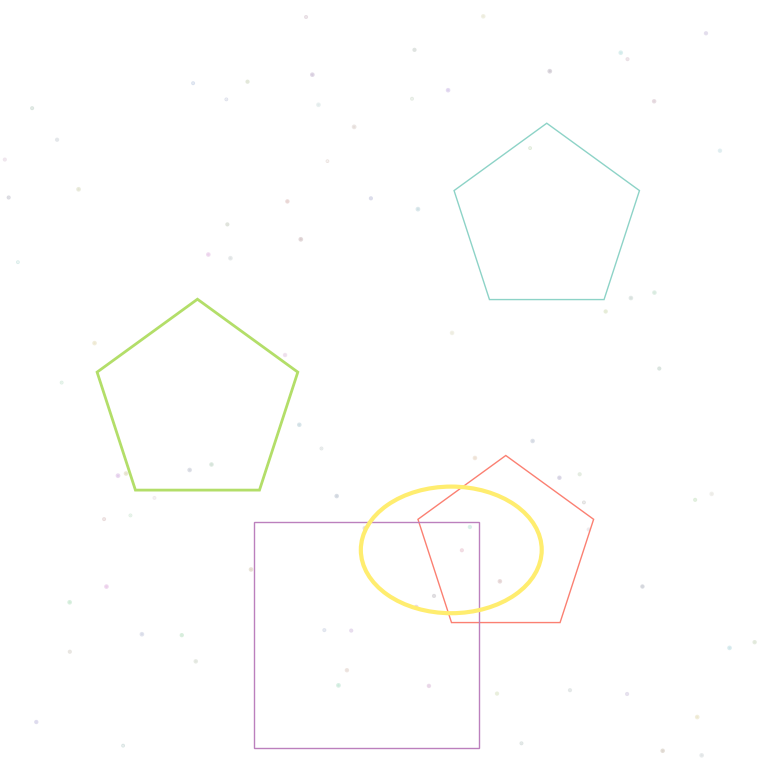[{"shape": "pentagon", "thickness": 0.5, "radius": 0.63, "center": [0.71, 0.713]}, {"shape": "pentagon", "thickness": 0.5, "radius": 0.6, "center": [0.657, 0.289]}, {"shape": "pentagon", "thickness": 1, "radius": 0.69, "center": [0.256, 0.474]}, {"shape": "square", "thickness": 0.5, "radius": 0.73, "center": [0.476, 0.175]}, {"shape": "oval", "thickness": 1.5, "radius": 0.59, "center": [0.586, 0.286]}]